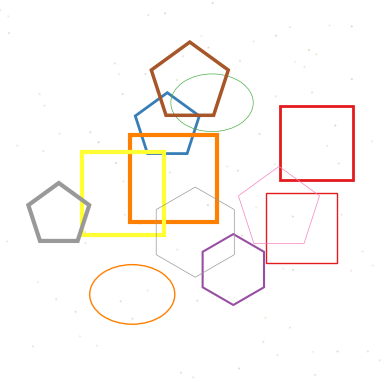[{"shape": "square", "thickness": 1, "radius": 0.46, "center": [0.783, 0.407]}, {"shape": "square", "thickness": 2, "radius": 0.47, "center": [0.822, 0.629]}, {"shape": "pentagon", "thickness": 2, "radius": 0.44, "center": [0.435, 0.672]}, {"shape": "oval", "thickness": 0.5, "radius": 0.53, "center": [0.551, 0.733]}, {"shape": "hexagon", "thickness": 1.5, "radius": 0.46, "center": [0.606, 0.3]}, {"shape": "oval", "thickness": 1, "radius": 0.55, "center": [0.344, 0.235]}, {"shape": "square", "thickness": 3, "radius": 0.57, "center": [0.451, 0.536]}, {"shape": "square", "thickness": 3, "radius": 0.54, "center": [0.319, 0.498]}, {"shape": "pentagon", "thickness": 2.5, "radius": 0.53, "center": [0.493, 0.786]}, {"shape": "pentagon", "thickness": 0.5, "radius": 0.55, "center": [0.725, 0.457]}, {"shape": "pentagon", "thickness": 3, "radius": 0.42, "center": [0.153, 0.441]}, {"shape": "hexagon", "thickness": 0.5, "radius": 0.59, "center": [0.507, 0.397]}]